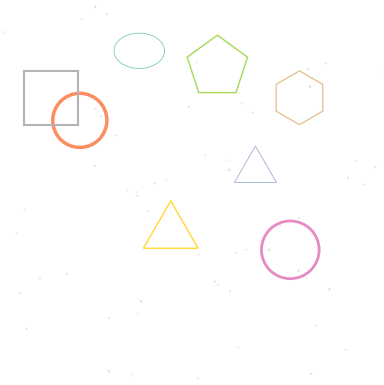[{"shape": "oval", "thickness": 0.5, "radius": 0.33, "center": [0.362, 0.868]}, {"shape": "circle", "thickness": 2.5, "radius": 0.35, "center": [0.207, 0.687]}, {"shape": "triangle", "thickness": 0.5, "radius": 0.32, "center": [0.663, 0.557]}, {"shape": "circle", "thickness": 2, "radius": 0.37, "center": [0.754, 0.351]}, {"shape": "pentagon", "thickness": 1, "radius": 0.41, "center": [0.565, 0.826]}, {"shape": "triangle", "thickness": 1, "radius": 0.41, "center": [0.444, 0.396]}, {"shape": "hexagon", "thickness": 1, "radius": 0.35, "center": [0.778, 0.746]}, {"shape": "square", "thickness": 1.5, "radius": 0.35, "center": [0.133, 0.746]}]